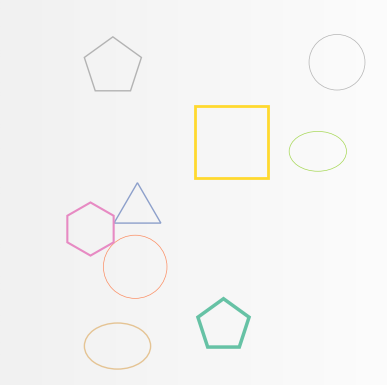[{"shape": "pentagon", "thickness": 2.5, "radius": 0.35, "center": [0.577, 0.155]}, {"shape": "circle", "thickness": 0.5, "radius": 0.41, "center": [0.349, 0.307]}, {"shape": "triangle", "thickness": 1, "radius": 0.35, "center": [0.355, 0.455]}, {"shape": "hexagon", "thickness": 1.5, "radius": 0.34, "center": [0.234, 0.405]}, {"shape": "oval", "thickness": 0.5, "radius": 0.37, "center": [0.82, 0.607]}, {"shape": "square", "thickness": 2, "radius": 0.47, "center": [0.597, 0.63]}, {"shape": "oval", "thickness": 1, "radius": 0.43, "center": [0.303, 0.101]}, {"shape": "circle", "thickness": 0.5, "radius": 0.36, "center": [0.87, 0.838]}, {"shape": "pentagon", "thickness": 1, "radius": 0.39, "center": [0.291, 0.827]}]